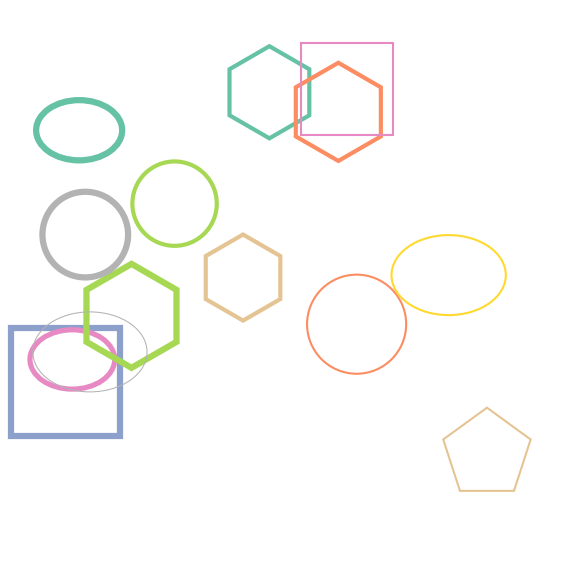[{"shape": "oval", "thickness": 3, "radius": 0.37, "center": [0.137, 0.774]}, {"shape": "hexagon", "thickness": 2, "radius": 0.4, "center": [0.466, 0.839]}, {"shape": "circle", "thickness": 1, "radius": 0.43, "center": [0.618, 0.438]}, {"shape": "hexagon", "thickness": 2, "radius": 0.43, "center": [0.586, 0.805]}, {"shape": "square", "thickness": 3, "radius": 0.47, "center": [0.113, 0.338]}, {"shape": "oval", "thickness": 2.5, "radius": 0.37, "center": [0.125, 0.377]}, {"shape": "square", "thickness": 1, "radius": 0.4, "center": [0.601, 0.845]}, {"shape": "circle", "thickness": 2, "radius": 0.37, "center": [0.302, 0.647]}, {"shape": "hexagon", "thickness": 3, "radius": 0.45, "center": [0.228, 0.452]}, {"shape": "oval", "thickness": 1, "radius": 0.49, "center": [0.777, 0.523]}, {"shape": "pentagon", "thickness": 1, "radius": 0.4, "center": [0.843, 0.214]}, {"shape": "hexagon", "thickness": 2, "radius": 0.37, "center": [0.421, 0.518]}, {"shape": "circle", "thickness": 3, "radius": 0.37, "center": [0.148, 0.593]}, {"shape": "oval", "thickness": 0.5, "radius": 0.49, "center": [0.156, 0.39]}]